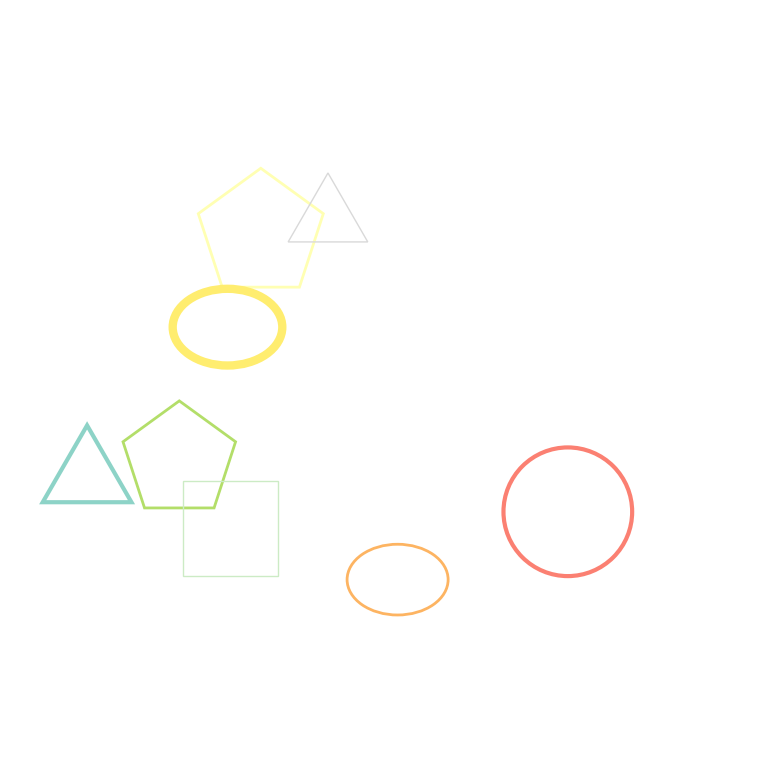[{"shape": "triangle", "thickness": 1.5, "radius": 0.33, "center": [0.113, 0.381]}, {"shape": "pentagon", "thickness": 1, "radius": 0.43, "center": [0.339, 0.696]}, {"shape": "circle", "thickness": 1.5, "radius": 0.42, "center": [0.737, 0.335]}, {"shape": "oval", "thickness": 1, "radius": 0.33, "center": [0.516, 0.247]}, {"shape": "pentagon", "thickness": 1, "radius": 0.38, "center": [0.233, 0.403]}, {"shape": "triangle", "thickness": 0.5, "radius": 0.3, "center": [0.426, 0.716]}, {"shape": "square", "thickness": 0.5, "radius": 0.31, "center": [0.299, 0.314]}, {"shape": "oval", "thickness": 3, "radius": 0.36, "center": [0.295, 0.575]}]